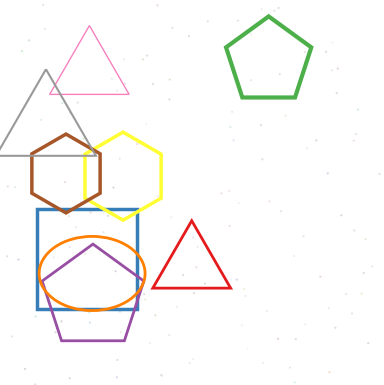[{"shape": "triangle", "thickness": 2, "radius": 0.58, "center": [0.498, 0.31]}, {"shape": "square", "thickness": 2.5, "radius": 0.65, "center": [0.227, 0.327]}, {"shape": "pentagon", "thickness": 3, "radius": 0.58, "center": [0.698, 0.841]}, {"shape": "pentagon", "thickness": 2, "radius": 0.69, "center": [0.241, 0.227]}, {"shape": "oval", "thickness": 2, "radius": 0.69, "center": [0.239, 0.29]}, {"shape": "hexagon", "thickness": 2.5, "radius": 0.57, "center": [0.32, 0.542]}, {"shape": "hexagon", "thickness": 2.5, "radius": 0.51, "center": [0.171, 0.549]}, {"shape": "triangle", "thickness": 1, "radius": 0.6, "center": [0.232, 0.814]}, {"shape": "triangle", "thickness": 1.5, "radius": 0.75, "center": [0.119, 0.67]}]